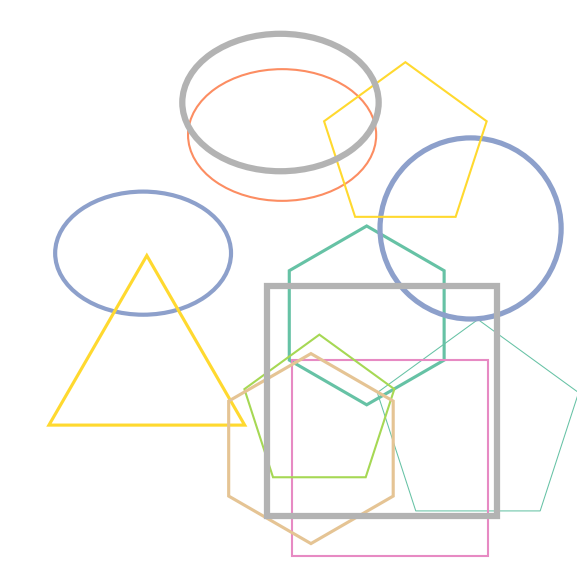[{"shape": "pentagon", "thickness": 0.5, "radius": 0.92, "center": [0.828, 0.263]}, {"shape": "hexagon", "thickness": 1.5, "radius": 0.77, "center": [0.635, 0.453]}, {"shape": "oval", "thickness": 1, "radius": 0.81, "center": [0.488, 0.765]}, {"shape": "oval", "thickness": 2, "radius": 0.76, "center": [0.248, 0.561]}, {"shape": "circle", "thickness": 2.5, "radius": 0.78, "center": [0.815, 0.604]}, {"shape": "square", "thickness": 1, "radius": 0.85, "center": [0.675, 0.205]}, {"shape": "pentagon", "thickness": 1, "radius": 0.68, "center": [0.553, 0.283]}, {"shape": "triangle", "thickness": 1.5, "radius": 0.98, "center": [0.254, 0.361]}, {"shape": "pentagon", "thickness": 1, "radius": 0.74, "center": [0.702, 0.743]}, {"shape": "hexagon", "thickness": 1.5, "radius": 0.82, "center": [0.538, 0.222]}, {"shape": "square", "thickness": 3, "radius": 1.0, "center": [0.661, 0.305]}, {"shape": "oval", "thickness": 3, "radius": 0.85, "center": [0.486, 0.822]}]